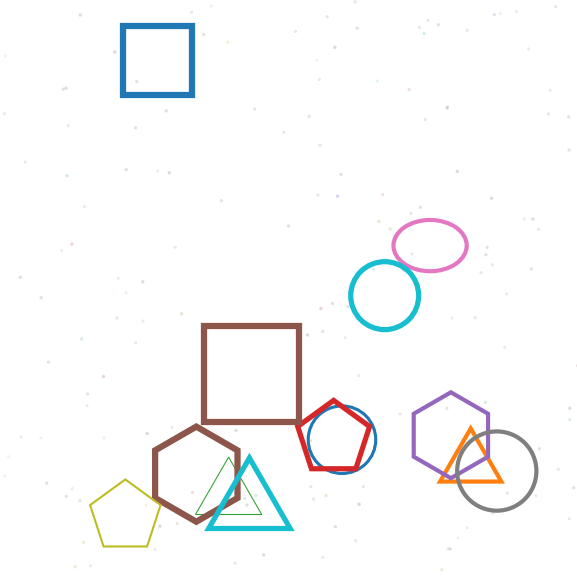[{"shape": "square", "thickness": 3, "radius": 0.3, "center": [0.273, 0.894]}, {"shape": "circle", "thickness": 1.5, "radius": 0.29, "center": [0.592, 0.238]}, {"shape": "triangle", "thickness": 2, "radius": 0.31, "center": [0.815, 0.196]}, {"shape": "triangle", "thickness": 0.5, "radius": 0.33, "center": [0.396, 0.141]}, {"shape": "pentagon", "thickness": 2.5, "radius": 0.33, "center": [0.578, 0.24]}, {"shape": "hexagon", "thickness": 2, "radius": 0.37, "center": [0.781, 0.245]}, {"shape": "hexagon", "thickness": 3, "radius": 0.41, "center": [0.34, 0.178]}, {"shape": "square", "thickness": 3, "radius": 0.41, "center": [0.435, 0.351]}, {"shape": "oval", "thickness": 2, "radius": 0.32, "center": [0.745, 0.574]}, {"shape": "circle", "thickness": 2, "radius": 0.34, "center": [0.86, 0.183]}, {"shape": "pentagon", "thickness": 1, "radius": 0.32, "center": [0.217, 0.105]}, {"shape": "triangle", "thickness": 2.5, "radius": 0.41, "center": [0.432, 0.125]}, {"shape": "circle", "thickness": 2.5, "radius": 0.29, "center": [0.666, 0.487]}]